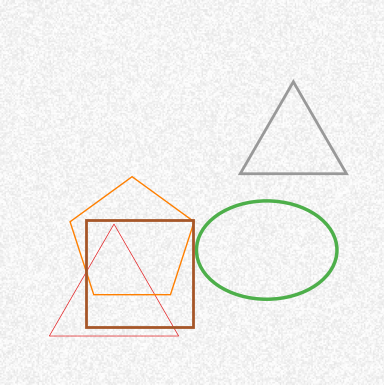[{"shape": "triangle", "thickness": 0.5, "radius": 0.97, "center": [0.296, 0.224]}, {"shape": "oval", "thickness": 2.5, "radius": 0.91, "center": [0.693, 0.35]}, {"shape": "pentagon", "thickness": 1, "radius": 0.85, "center": [0.343, 0.372]}, {"shape": "square", "thickness": 2, "radius": 0.7, "center": [0.362, 0.289]}, {"shape": "triangle", "thickness": 2, "radius": 0.8, "center": [0.762, 0.628]}]